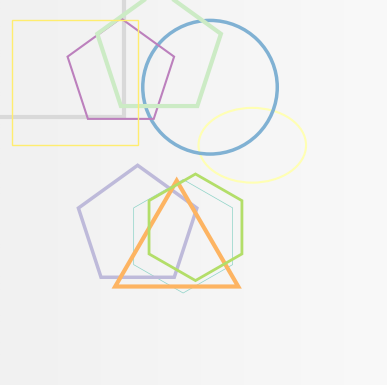[{"shape": "hexagon", "thickness": 0.5, "radius": 0.74, "center": [0.473, 0.386]}, {"shape": "oval", "thickness": 1.5, "radius": 0.69, "center": [0.651, 0.623]}, {"shape": "pentagon", "thickness": 2.5, "radius": 0.8, "center": [0.355, 0.41]}, {"shape": "circle", "thickness": 2.5, "radius": 0.87, "center": [0.542, 0.773]}, {"shape": "triangle", "thickness": 3, "radius": 0.92, "center": [0.456, 0.347]}, {"shape": "hexagon", "thickness": 2, "radius": 0.69, "center": [0.504, 0.41]}, {"shape": "square", "thickness": 3, "radius": 0.93, "center": [0.134, 0.883]}, {"shape": "pentagon", "thickness": 1.5, "radius": 0.72, "center": [0.312, 0.808]}, {"shape": "pentagon", "thickness": 3, "radius": 0.84, "center": [0.411, 0.86]}, {"shape": "square", "thickness": 1, "radius": 0.81, "center": [0.193, 0.786]}]